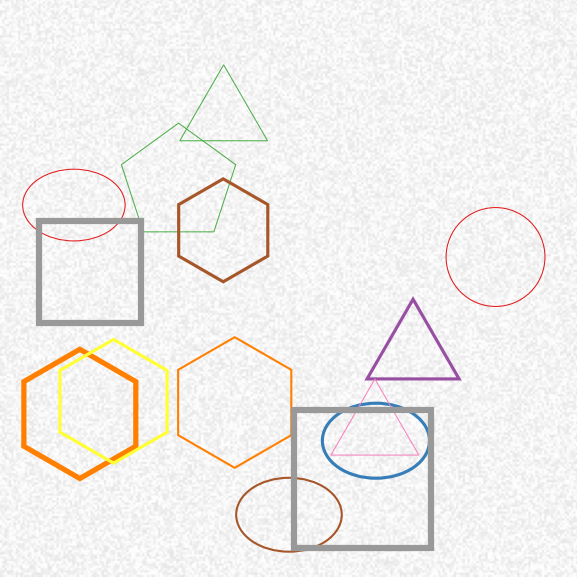[{"shape": "oval", "thickness": 0.5, "radius": 0.44, "center": [0.128, 0.644]}, {"shape": "circle", "thickness": 0.5, "radius": 0.43, "center": [0.858, 0.554]}, {"shape": "oval", "thickness": 1.5, "radius": 0.46, "center": [0.651, 0.236]}, {"shape": "triangle", "thickness": 0.5, "radius": 0.44, "center": [0.387, 0.799]}, {"shape": "pentagon", "thickness": 0.5, "radius": 0.52, "center": [0.309, 0.682]}, {"shape": "triangle", "thickness": 1.5, "radius": 0.46, "center": [0.715, 0.389]}, {"shape": "hexagon", "thickness": 1, "radius": 0.57, "center": [0.406, 0.302]}, {"shape": "hexagon", "thickness": 2.5, "radius": 0.56, "center": [0.138, 0.282]}, {"shape": "hexagon", "thickness": 1.5, "radius": 0.54, "center": [0.197, 0.304]}, {"shape": "hexagon", "thickness": 1.5, "radius": 0.45, "center": [0.387, 0.6]}, {"shape": "oval", "thickness": 1, "radius": 0.46, "center": [0.5, 0.108]}, {"shape": "triangle", "thickness": 0.5, "radius": 0.44, "center": [0.649, 0.255]}, {"shape": "square", "thickness": 3, "radius": 0.44, "center": [0.155, 0.527]}, {"shape": "square", "thickness": 3, "radius": 0.6, "center": [0.628, 0.17]}]